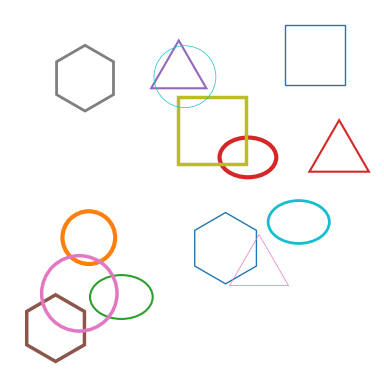[{"shape": "square", "thickness": 1, "radius": 0.39, "center": [0.818, 0.857]}, {"shape": "hexagon", "thickness": 1, "radius": 0.46, "center": [0.586, 0.355]}, {"shape": "circle", "thickness": 3, "radius": 0.34, "center": [0.231, 0.383]}, {"shape": "oval", "thickness": 1.5, "radius": 0.41, "center": [0.315, 0.229]}, {"shape": "triangle", "thickness": 1.5, "radius": 0.45, "center": [0.881, 0.599]}, {"shape": "oval", "thickness": 3, "radius": 0.37, "center": [0.644, 0.591]}, {"shape": "triangle", "thickness": 1.5, "radius": 0.41, "center": [0.464, 0.812]}, {"shape": "hexagon", "thickness": 2.5, "radius": 0.43, "center": [0.144, 0.148]}, {"shape": "triangle", "thickness": 0.5, "radius": 0.44, "center": [0.673, 0.302]}, {"shape": "circle", "thickness": 2.5, "radius": 0.49, "center": [0.206, 0.238]}, {"shape": "hexagon", "thickness": 2, "radius": 0.43, "center": [0.221, 0.797]}, {"shape": "square", "thickness": 2.5, "radius": 0.44, "center": [0.55, 0.661]}, {"shape": "oval", "thickness": 2, "radius": 0.4, "center": [0.776, 0.423]}, {"shape": "circle", "thickness": 0.5, "radius": 0.4, "center": [0.48, 0.801]}]